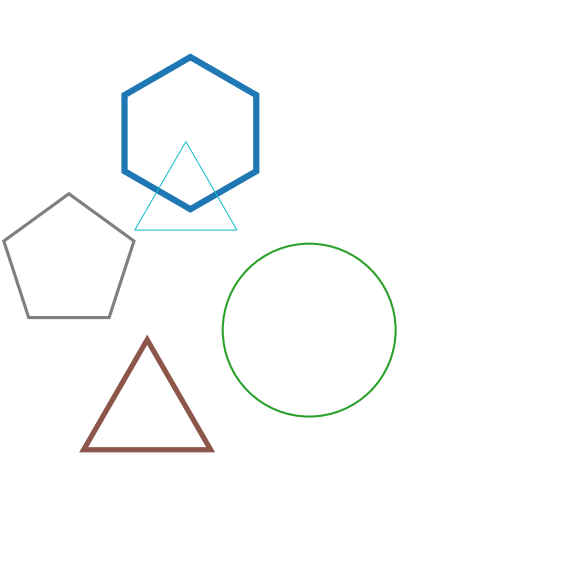[{"shape": "hexagon", "thickness": 3, "radius": 0.66, "center": [0.33, 0.769]}, {"shape": "circle", "thickness": 1, "radius": 0.75, "center": [0.535, 0.428]}, {"shape": "triangle", "thickness": 2.5, "radius": 0.63, "center": [0.255, 0.284]}, {"shape": "pentagon", "thickness": 1.5, "radius": 0.59, "center": [0.119, 0.545]}, {"shape": "triangle", "thickness": 0.5, "radius": 0.51, "center": [0.322, 0.652]}]